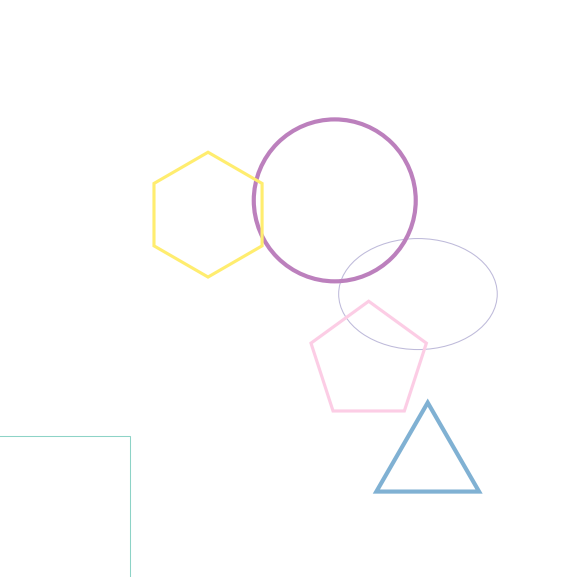[{"shape": "square", "thickness": 0.5, "radius": 0.61, "center": [0.103, 0.121]}, {"shape": "oval", "thickness": 0.5, "radius": 0.69, "center": [0.724, 0.49]}, {"shape": "triangle", "thickness": 2, "radius": 0.51, "center": [0.741, 0.199]}, {"shape": "pentagon", "thickness": 1.5, "radius": 0.53, "center": [0.638, 0.372]}, {"shape": "circle", "thickness": 2, "radius": 0.7, "center": [0.58, 0.652]}, {"shape": "hexagon", "thickness": 1.5, "radius": 0.54, "center": [0.36, 0.627]}]